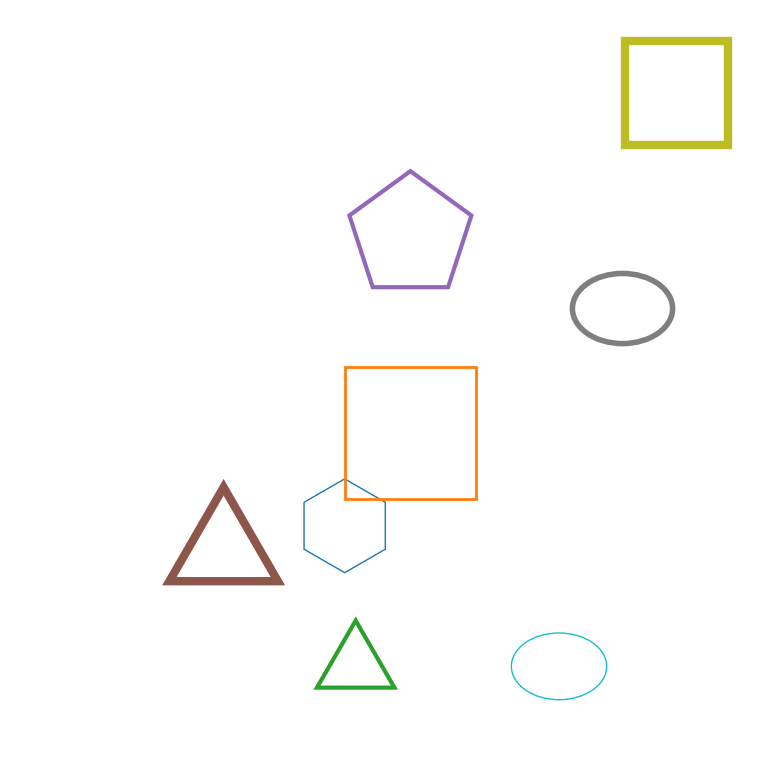[{"shape": "hexagon", "thickness": 0.5, "radius": 0.3, "center": [0.448, 0.317]}, {"shape": "square", "thickness": 1, "radius": 0.43, "center": [0.533, 0.438]}, {"shape": "triangle", "thickness": 1.5, "radius": 0.29, "center": [0.462, 0.136]}, {"shape": "pentagon", "thickness": 1.5, "radius": 0.42, "center": [0.533, 0.694]}, {"shape": "triangle", "thickness": 3, "radius": 0.41, "center": [0.29, 0.286]}, {"shape": "oval", "thickness": 2, "radius": 0.33, "center": [0.808, 0.599]}, {"shape": "square", "thickness": 3, "radius": 0.34, "center": [0.879, 0.879]}, {"shape": "oval", "thickness": 0.5, "radius": 0.31, "center": [0.726, 0.135]}]